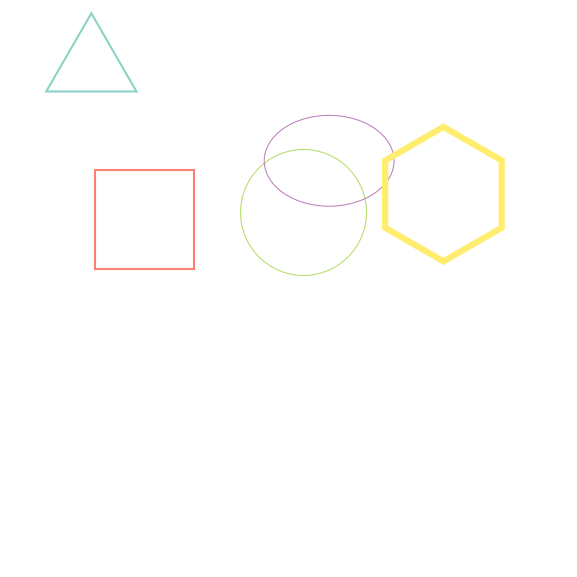[{"shape": "triangle", "thickness": 1, "radius": 0.45, "center": [0.158, 0.886]}, {"shape": "square", "thickness": 1, "radius": 0.43, "center": [0.25, 0.619]}, {"shape": "circle", "thickness": 0.5, "radius": 0.55, "center": [0.526, 0.631]}, {"shape": "oval", "thickness": 0.5, "radius": 0.56, "center": [0.57, 0.721]}, {"shape": "hexagon", "thickness": 3, "radius": 0.58, "center": [0.768, 0.663]}]